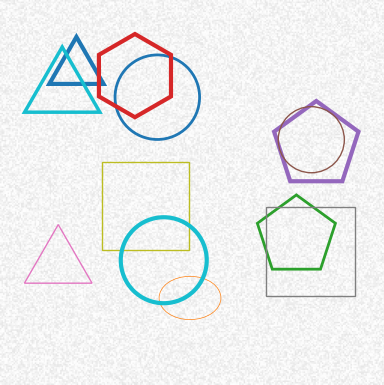[{"shape": "circle", "thickness": 2, "radius": 0.55, "center": [0.409, 0.748]}, {"shape": "triangle", "thickness": 3, "radius": 0.41, "center": [0.199, 0.823]}, {"shape": "oval", "thickness": 0.5, "radius": 0.4, "center": [0.494, 0.226]}, {"shape": "pentagon", "thickness": 2, "radius": 0.53, "center": [0.77, 0.387]}, {"shape": "hexagon", "thickness": 3, "radius": 0.54, "center": [0.351, 0.804]}, {"shape": "pentagon", "thickness": 3, "radius": 0.58, "center": [0.822, 0.622]}, {"shape": "circle", "thickness": 1, "radius": 0.43, "center": [0.809, 0.637]}, {"shape": "triangle", "thickness": 1, "radius": 0.51, "center": [0.151, 0.315]}, {"shape": "square", "thickness": 1, "radius": 0.58, "center": [0.807, 0.346]}, {"shape": "square", "thickness": 1, "radius": 0.57, "center": [0.378, 0.465]}, {"shape": "triangle", "thickness": 2.5, "radius": 0.56, "center": [0.162, 0.765]}, {"shape": "circle", "thickness": 3, "radius": 0.56, "center": [0.425, 0.324]}]